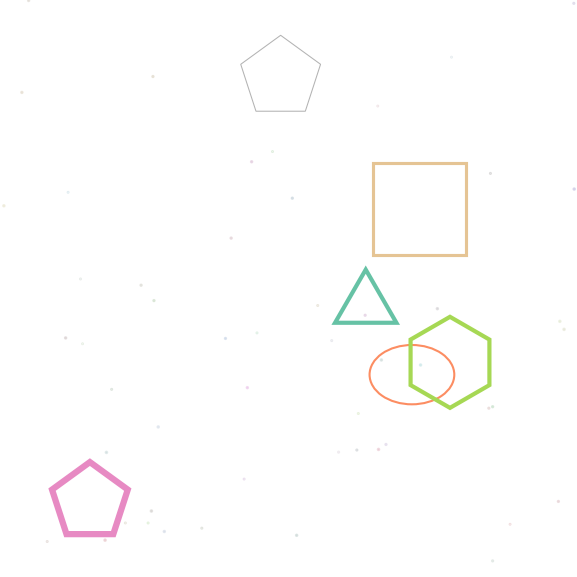[{"shape": "triangle", "thickness": 2, "radius": 0.31, "center": [0.633, 0.471]}, {"shape": "oval", "thickness": 1, "radius": 0.37, "center": [0.713, 0.35]}, {"shape": "pentagon", "thickness": 3, "radius": 0.34, "center": [0.156, 0.13]}, {"shape": "hexagon", "thickness": 2, "radius": 0.39, "center": [0.779, 0.372]}, {"shape": "square", "thickness": 1.5, "radius": 0.4, "center": [0.727, 0.638]}, {"shape": "pentagon", "thickness": 0.5, "radius": 0.36, "center": [0.486, 0.865]}]